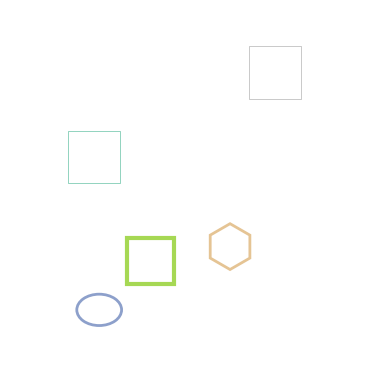[{"shape": "square", "thickness": 0.5, "radius": 0.34, "center": [0.244, 0.592]}, {"shape": "oval", "thickness": 2, "radius": 0.29, "center": [0.258, 0.195]}, {"shape": "square", "thickness": 3, "radius": 0.3, "center": [0.391, 0.322]}, {"shape": "hexagon", "thickness": 2, "radius": 0.3, "center": [0.598, 0.359]}, {"shape": "square", "thickness": 0.5, "radius": 0.34, "center": [0.714, 0.811]}]